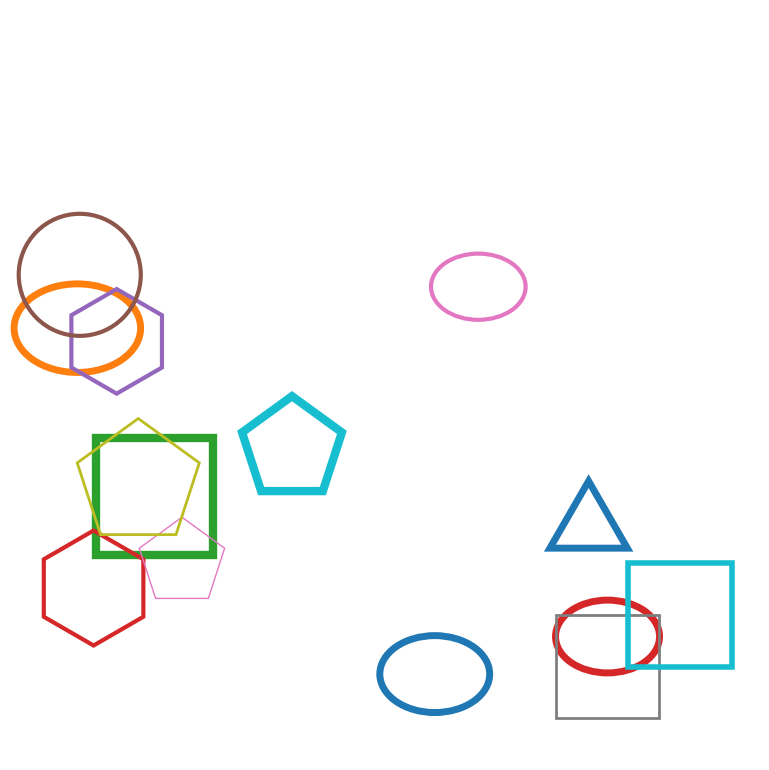[{"shape": "triangle", "thickness": 2.5, "radius": 0.29, "center": [0.764, 0.317]}, {"shape": "oval", "thickness": 2.5, "radius": 0.36, "center": [0.565, 0.125]}, {"shape": "oval", "thickness": 2.5, "radius": 0.41, "center": [0.1, 0.574]}, {"shape": "square", "thickness": 3, "radius": 0.38, "center": [0.2, 0.355]}, {"shape": "oval", "thickness": 2.5, "radius": 0.34, "center": [0.789, 0.173]}, {"shape": "hexagon", "thickness": 1.5, "radius": 0.37, "center": [0.122, 0.236]}, {"shape": "hexagon", "thickness": 1.5, "radius": 0.34, "center": [0.152, 0.557]}, {"shape": "circle", "thickness": 1.5, "radius": 0.4, "center": [0.104, 0.643]}, {"shape": "oval", "thickness": 1.5, "radius": 0.31, "center": [0.621, 0.628]}, {"shape": "pentagon", "thickness": 0.5, "radius": 0.29, "center": [0.236, 0.27]}, {"shape": "square", "thickness": 1, "radius": 0.34, "center": [0.789, 0.135]}, {"shape": "pentagon", "thickness": 1, "radius": 0.42, "center": [0.18, 0.373]}, {"shape": "pentagon", "thickness": 3, "radius": 0.34, "center": [0.379, 0.417]}, {"shape": "square", "thickness": 2, "radius": 0.34, "center": [0.883, 0.201]}]